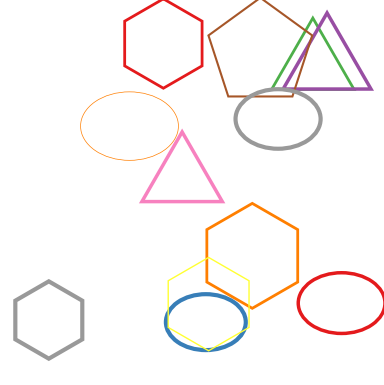[{"shape": "oval", "thickness": 2.5, "radius": 0.56, "center": [0.887, 0.213]}, {"shape": "hexagon", "thickness": 2, "radius": 0.58, "center": [0.424, 0.887]}, {"shape": "oval", "thickness": 3, "radius": 0.52, "center": [0.535, 0.163]}, {"shape": "triangle", "thickness": 2, "radius": 0.62, "center": [0.813, 0.829]}, {"shape": "triangle", "thickness": 2.5, "radius": 0.66, "center": [0.85, 0.835]}, {"shape": "hexagon", "thickness": 2, "radius": 0.68, "center": [0.655, 0.335]}, {"shape": "oval", "thickness": 0.5, "radius": 0.64, "center": [0.336, 0.672]}, {"shape": "hexagon", "thickness": 1, "radius": 0.61, "center": [0.542, 0.21]}, {"shape": "pentagon", "thickness": 1.5, "radius": 0.71, "center": [0.676, 0.864]}, {"shape": "triangle", "thickness": 2.5, "radius": 0.6, "center": [0.473, 0.537]}, {"shape": "hexagon", "thickness": 3, "radius": 0.5, "center": [0.127, 0.169]}, {"shape": "oval", "thickness": 3, "radius": 0.55, "center": [0.722, 0.691]}]